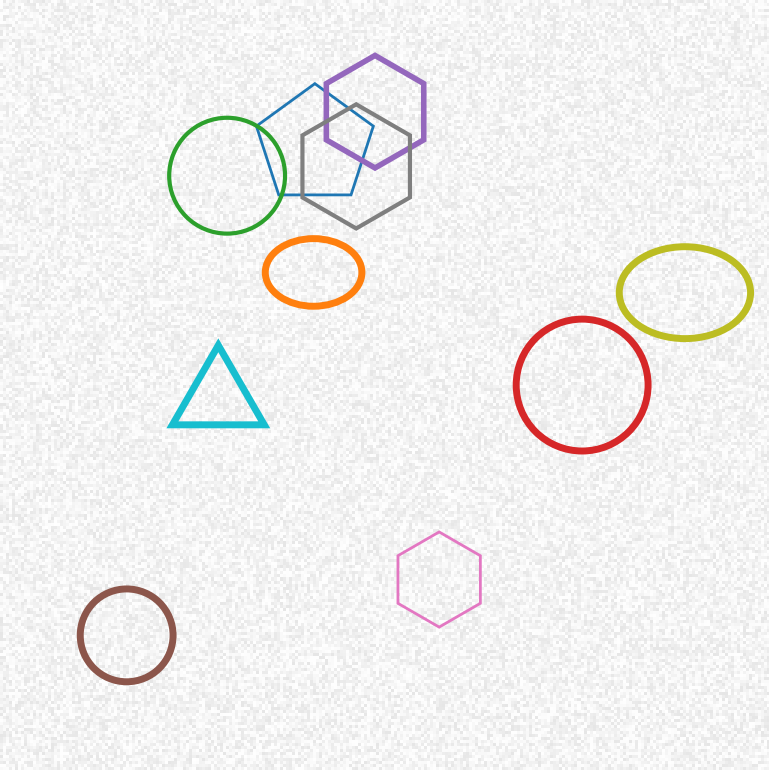[{"shape": "pentagon", "thickness": 1, "radius": 0.4, "center": [0.409, 0.811]}, {"shape": "oval", "thickness": 2.5, "radius": 0.31, "center": [0.407, 0.646]}, {"shape": "circle", "thickness": 1.5, "radius": 0.38, "center": [0.295, 0.772]}, {"shape": "circle", "thickness": 2.5, "radius": 0.43, "center": [0.756, 0.5]}, {"shape": "hexagon", "thickness": 2, "radius": 0.37, "center": [0.487, 0.855]}, {"shape": "circle", "thickness": 2.5, "radius": 0.3, "center": [0.164, 0.175]}, {"shape": "hexagon", "thickness": 1, "radius": 0.31, "center": [0.57, 0.247]}, {"shape": "hexagon", "thickness": 1.5, "radius": 0.4, "center": [0.463, 0.784]}, {"shape": "oval", "thickness": 2.5, "radius": 0.43, "center": [0.889, 0.62]}, {"shape": "triangle", "thickness": 2.5, "radius": 0.34, "center": [0.284, 0.483]}]